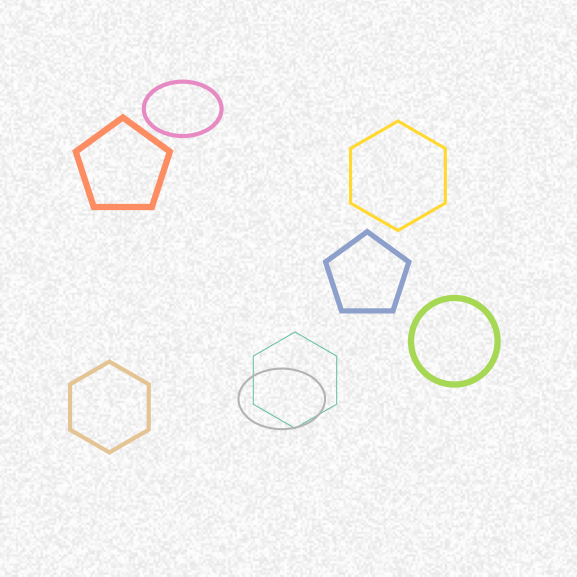[{"shape": "hexagon", "thickness": 0.5, "radius": 0.42, "center": [0.511, 0.341]}, {"shape": "pentagon", "thickness": 3, "radius": 0.43, "center": [0.213, 0.71]}, {"shape": "pentagon", "thickness": 2.5, "radius": 0.38, "center": [0.636, 0.522]}, {"shape": "oval", "thickness": 2, "radius": 0.34, "center": [0.316, 0.811]}, {"shape": "circle", "thickness": 3, "radius": 0.37, "center": [0.787, 0.408]}, {"shape": "hexagon", "thickness": 1.5, "radius": 0.47, "center": [0.689, 0.695]}, {"shape": "hexagon", "thickness": 2, "radius": 0.39, "center": [0.189, 0.294]}, {"shape": "oval", "thickness": 1, "radius": 0.37, "center": [0.488, 0.308]}]